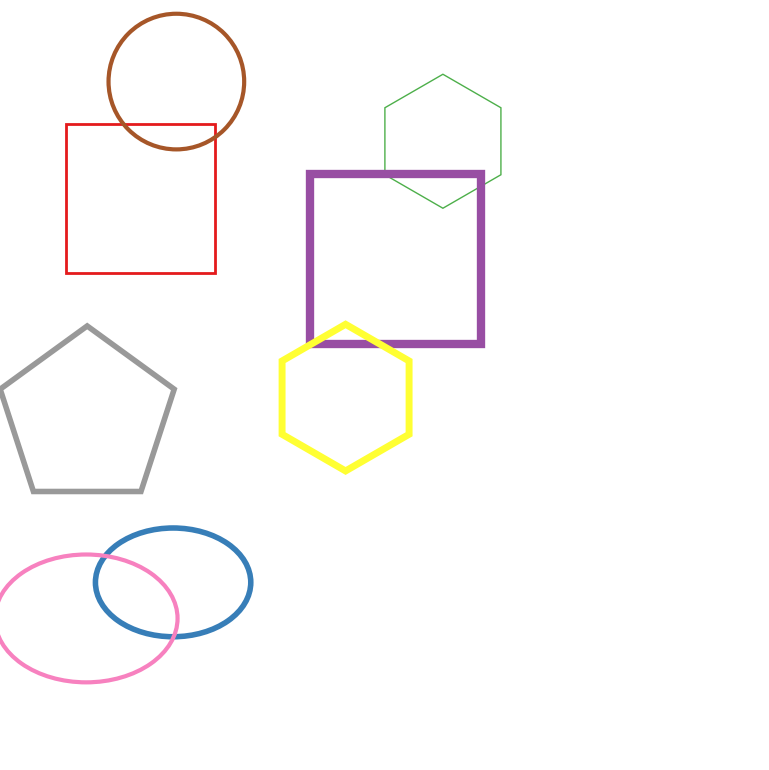[{"shape": "square", "thickness": 1, "radius": 0.48, "center": [0.183, 0.743]}, {"shape": "oval", "thickness": 2, "radius": 0.5, "center": [0.225, 0.244]}, {"shape": "hexagon", "thickness": 0.5, "radius": 0.43, "center": [0.575, 0.817]}, {"shape": "square", "thickness": 3, "radius": 0.55, "center": [0.514, 0.664]}, {"shape": "hexagon", "thickness": 2.5, "radius": 0.48, "center": [0.449, 0.484]}, {"shape": "circle", "thickness": 1.5, "radius": 0.44, "center": [0.229, 0.894]}, {"shape": "oval", "thickness": 1.5, "radius": 0.59, "center": [0.112, 0.197]}, {"shape": "pentagon", "thickness": 2, "radius": 0.59, "center": [0.113, 0.458]}]